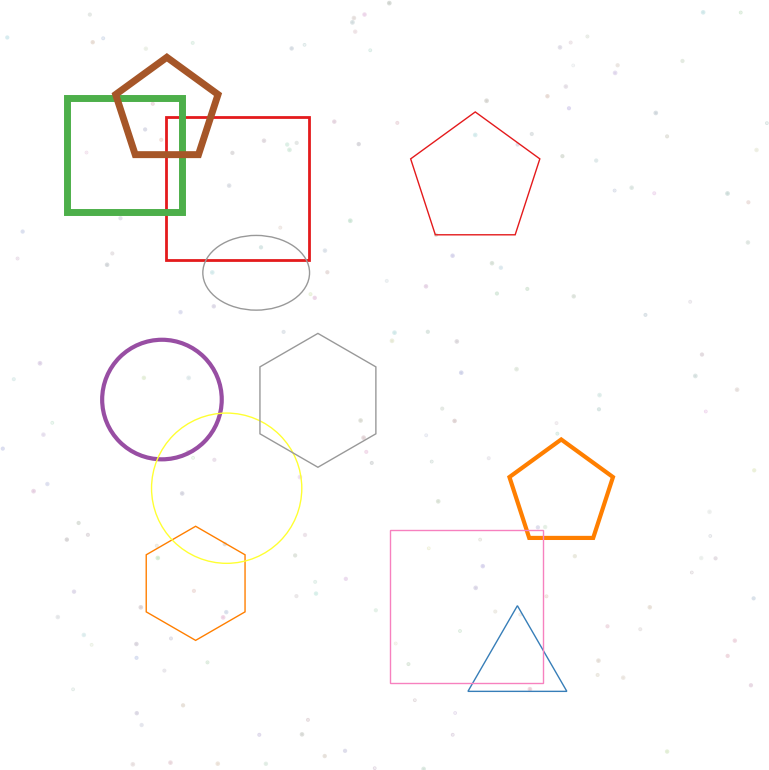[{"shape": "pentagon", "thickness": 0.5, "radius": 0.44, "center": [0.617, 0.766]}, {"shape": "square", "thickness": 1, "radius": 0.46, "center": [0.308, 0.755]}, {"shape": "triangle", "thickness": 0.5, "radius": 0.37, "center": [0.672, 0.139]}, {"shape": "square", "thickness": 2.5, "radius": 0.37, "center": [0.162, 0.799]}, {"shape": "circle", "thickness": 1.5, "radius": 0.39, "center": [0.21, 0.481]}, {"shape": "pentagon", "thickness": 1.5, "radius": 0.35, "center": [0.729, 0.359]}, {"shape": "hexagon", "thickness": 0.5, "radius": 0.37, "center": [0.254, 0.242]}, {"shape": "circle", "thickness": 0.5, "radius": 0.49, "center": [0.294, 0.366]}, {"shape": "pentagon", "thickness": 2.5, "radius": 0.35, "center": [0.217, 0.856]}, {"shape": "square", "thickness": 0.5, "radius": 0.5, "center": [0.606, 0.212]}, {"shape": "hexagon", "thickness": 0.5, "radius": 0.43, "center": [0.413, 0.48]}, {"shape": "oval", "thickness": 0.5, "radius": 0.35, "center": [0.333, 0.646]}]